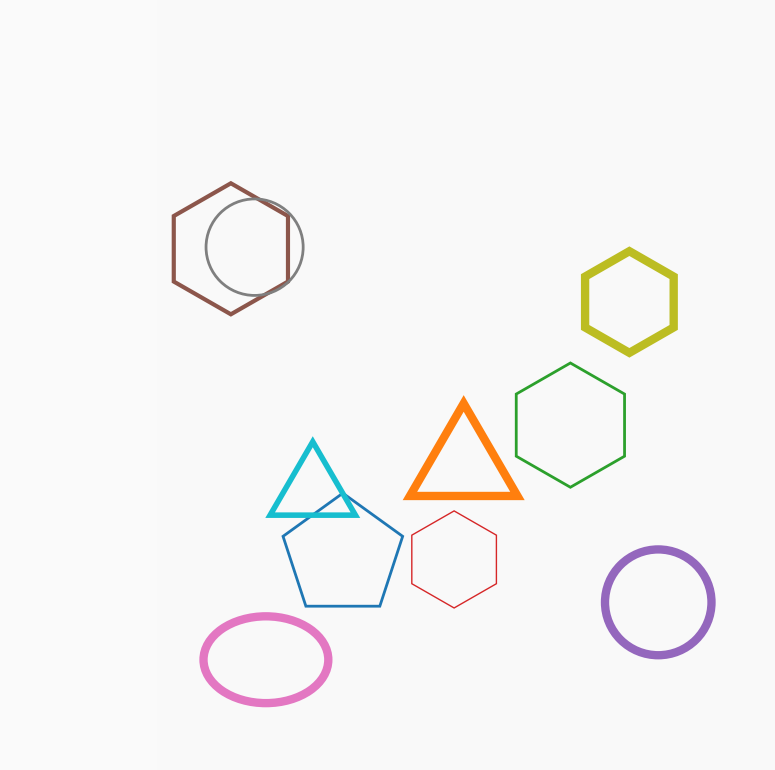[{"shape": "pentagon", "thickness": 1, "radius": 0.41, "center": [0.442, 0.278]}, {"shape": "triangle", "thickness": 3, "radius": 0.4, "center": [0.598, 0.396]}, {"shape": "hexagon", "thickness": 1, "radius": 0.4, "center": [0.736, 0.448]}, {"shape": "hexagon", "thickness": 0.5, "radius": 0.32, "center": [0.586, 0.273]}, {"shape": "circle", "thickness": 3, "radius": 0.34, "center": [0.849, 0.218]}, {"shape": "hexagon", "thickness": 1.5, "radius": 0.43, "center": [0.298, 0.677]}, {"shape": "oval", "thickness": 3, "radius": 0.4, "center": [0.343, 0.143]}, {"shape": "circle", "thickness": 1, "radius": 0.31, "center": [0.329, 0.679]}, {"shape": "hexagon", "thickness": 3, "radius": 0.33, "center": [0.812, 0.608]}, {"shape": "triangle", "thickness": 2, "radius": 0.32, "center": [0.404, 0.363]}]